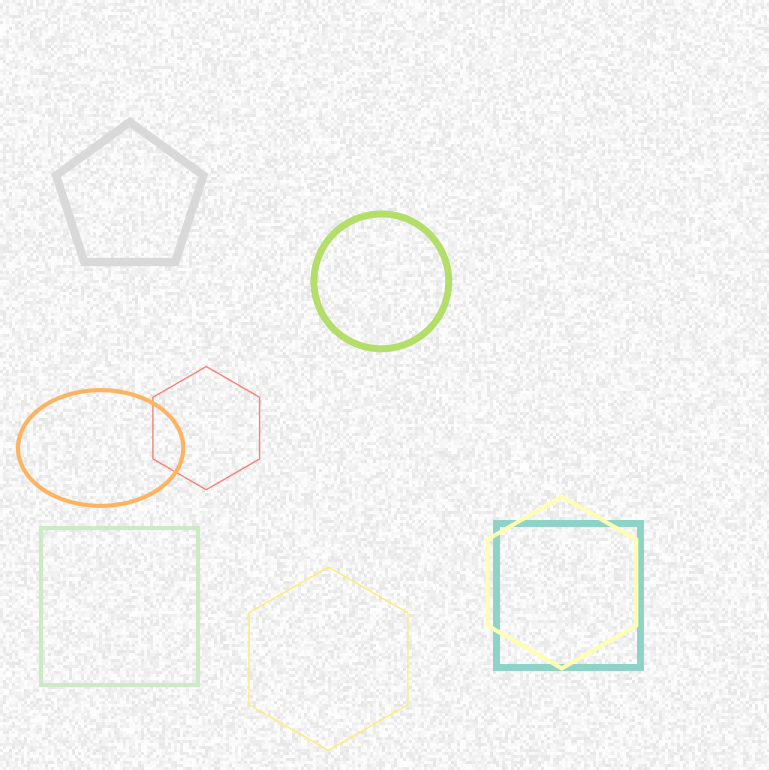[{"shape": "square", "thickness": 2.5, "radius": 0.47, "center": [0.738, 0.228]}, {"shape": "hexagon", "thickness": 1.5, "radius": 0.56, "center": [0.73, 0.243]}, {"shape": "hexagon", "thickness": 0.5, "radius": 0.4, "center": [0.268, 0.444]}, {"shape": "oval", "thickness": 1.5, "radius": 0.54, "center": [0.131, 0.418]}, {"shape": "circle", "thickness": 2.5, "radius": 0.44, "center": [0.495, 0.635]}, {"shape": "pentagon", "thickness": 3, "radius": 0.5, "center": [0.168, 0.741]}, {"shape": "square", "thickness": 1.5, "radius": 0.51, "center": [0.155, 0.212]}, {"shape": "hexagon", "thickness": 0.5, "radius": 0.6, "center": [0.427, 0.144]}]